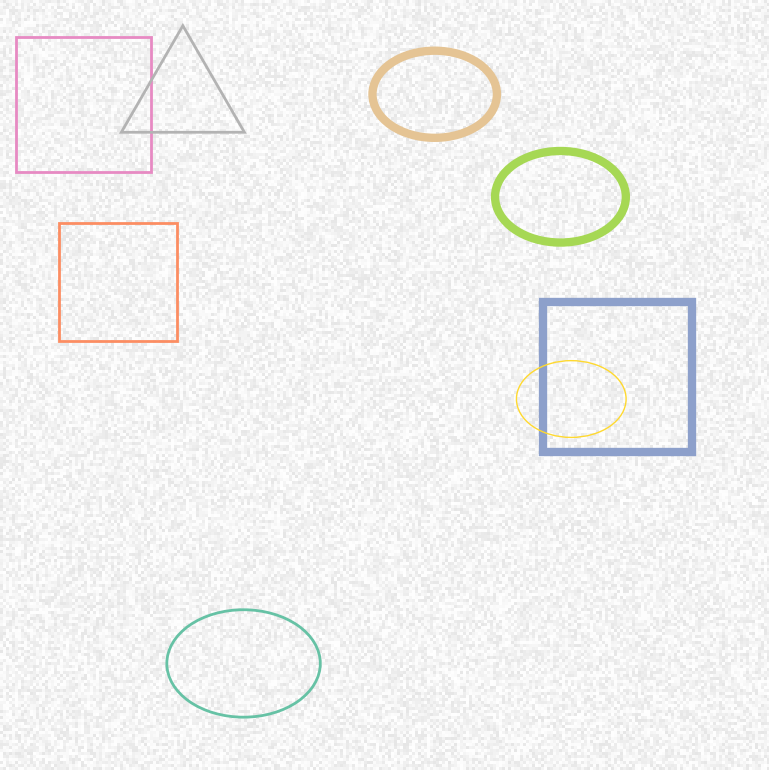[{"shape": "oval", "thickness": 1, "radius": 0.5, "center": [0.316, 0.138]}, {"shape": "square", "thickness": 1, "radius": 0.38, "center": [0.153, 0.634]}, {"shape": "square", "thickness": 3, "radius": 0.49, "center": [0.802, 0.51]}, {"shape": "square", "thickness": 1, "radius": 0.44, "center": [0.108, 0.864]}, {"shape": "oval", "thickness": 3, "radius": 0.42, "center": [0.728, 0.744]}, {"shape": "oval", "thickness": 0.5, "radius": 0.36, "center": [0.742, 0.482]}, {"shape": "oval", "thickness": 3, "radius": 0.4, "center": [0.565, 0.878]}, {"shape": "triangle", "thickness": 1, "radius": 0.46, "center": [0.237, 0.874]}]